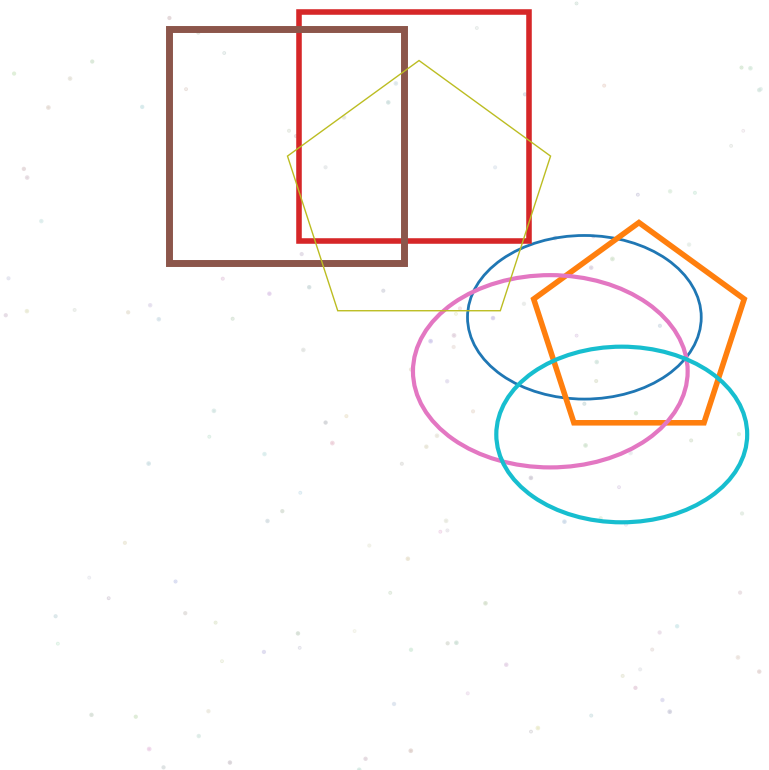[{"shape": "oval", "thickness": 1, "radius": 0.76, "center": [0.759, 0.588]}, {"shape": "pentagon", "thickness": 2, "radius": 0.72, "center": [0.83, 0.567]}, {"shape": "square", "thickness": 2, "radius": 0.74, "center": [0.538, 0.836]}, {"shape": "square", "thickness": 2.5, "radius": 0.76, "center": [0.372, 0.811]}, {"shape": "oval", "thickness": 1.5, "radius": 0.89, "center": [0.715, 0.518]}, {"shape": "pentagon", "thickness": 0.5, "radius": 0.9, "center": [0.544, 0.742]}, {"shape": "oval", "thickness": 1.5, "radius": 0.81, "center": [0.807, 0.436]}]